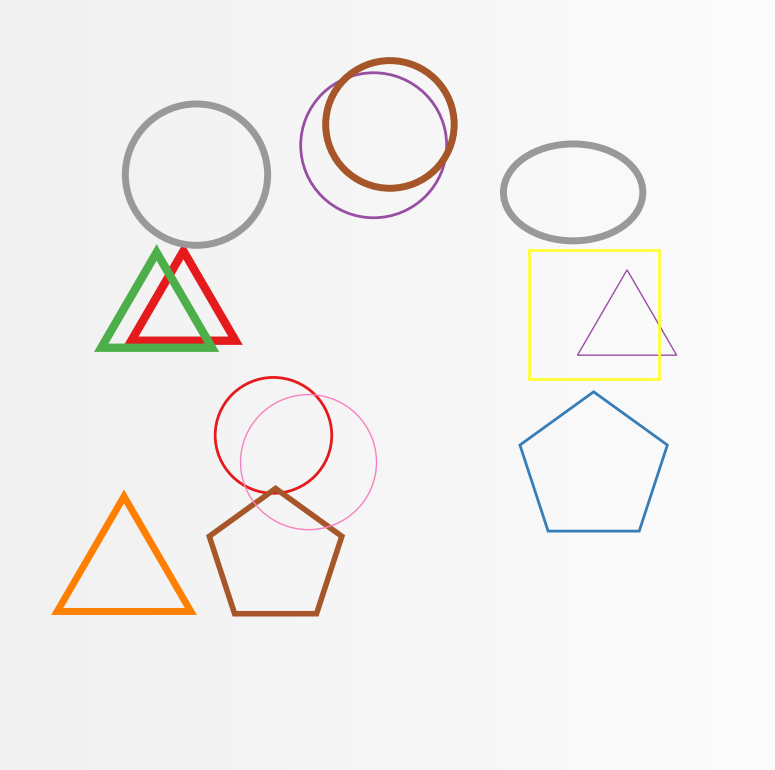[{"shape": "triangle", "thickness": 3, "radius": 0.39, "center": [0.237, 0.596]}, {"shape": "circle", "thickness": 1, "radius": 0.38, "center": [0.353, 0.435]}, {"shape": "pentagon", "thickness": 1, "radius": 0.5, "center": [0.766, 0.391]}, {"shape": "triangle", "thickness": 3, "radius": 0.41, "center": [0.202, 0.59]}, {"shape": "circle", "thickness": 1, "radius": 0.47, "center": [0.482, 0.811]}, {"shape": "triangle", "thickness": 0.5, "radius": 0.37, "center": [0.809, 0.576]}, {"shape": "triangle", "thickness": 2.5, "radius": 0.5, "center": [0.16, 0.256]}, {"shape": "square", "thickness": 1, "radius": 0.42, "center": [0.766, 0.591]}, {"shape": "pentagon", "thickness": 2, "radius": 0.45, "center": [0.356, 0.276]}, {"shape": "circle", "thickness": 2.5, "radius": 0.41, "center": [0.503, 0.838]}, {"shape": "circle", "thickness": 0.5, "radius": 0.44, "center": [0.398, 0.4]}, {"shape": "circle", "thickness": 2.5, "radius": 0.46, "center": [0.254, 0.773]}, {"shape": "oval", "thickness": 2.5, "radius": 0.45, "center": [0.74, 0.75]}]